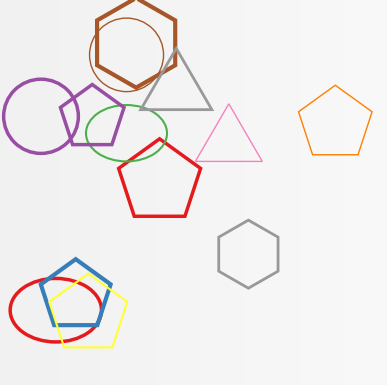[{"shape": "pentagon", "thickness": 2.5, "radius": 0.56, "center": [0.412, 0.528]}, {"shape": "oval", "thickness": 2.5, "radius": 0.59, "center": [0.144, 0.194]}, {"shape": "pentagon", "thickness": 3, "radius": 0.47, "center": [0.195, 0.232]}, {"shape": "oval", "thickness": 1.5, "radius": 0.52, "center": [0.326, 0.654]}, {"shape": "circle", "thickness": 2.5, "radius": 0.48, "center": [0.106, 0.698]}, {"shape": "pentagon", "thickness": 2.5, "radius": 0.43, "center": [0.238, 0.694]}, {"shape": "pentagon", "thickness": 1, "radius": 0.5, "center": [0.865, 0.679]}, {"shape": "pentagon", "thickness": 1.5, "radius": 0.53, "center": [0.228, 0.183]}, {"shape": "hexagon", "thickness": 3, "radius": 0.58, "center": [0.351, 0.889]}, {"shape": "circle", "thickness": 1, "radius": 0.48, "center": [0.327, 0.858]}, {"shape": "triangle", "thickness": 1, "radius": 0.5, "center": [0.591, 0.631]}, {"shape": "hexagon", "thickness": 2, "radius": 0.44, "center": [0.641, 0.34]}, {"shape": "triangle", "thickness": 2, "radius": 0.53, "center": [0.455, 0.768]}]